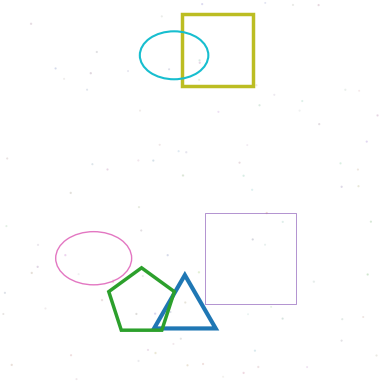[{"shape": "triangle", "thickness": 3, "radius": 0.46, "center": [0.48, 0.193]}, {"shape": "pentagon", "thickness": 2.5, "radius": 0.45, "center": [0.368, 0.215]}, {"shape": "square", "thickness": 0.5, "radius": 0.59, "center": [0.651, 0.328]}, {"shape": "oval", "thickness": 1, "radius": 0.49, "center": [0.243, 0.329]}, {"shape": "square", "thickness": 2.5, "radius": 0.47, "center": [0.565, 0.87]}, {"shape": "oval", "thickness": 1.5, "radius": 0.44, "center": [0.452, 0.856]}]